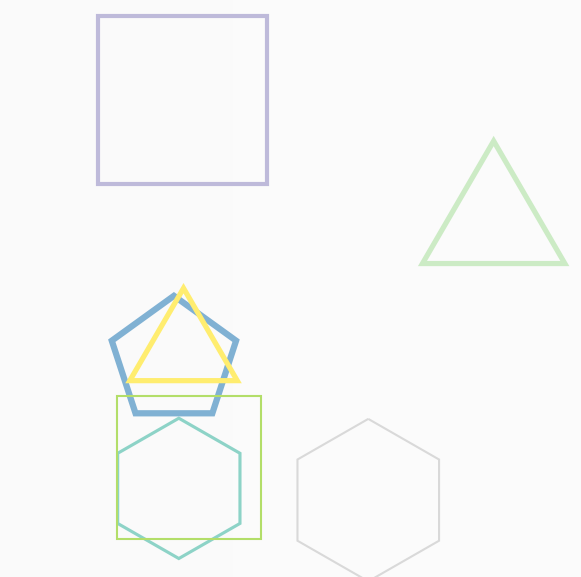[{"shape": "hexagon", "thickness": 1.5, "radius": 0.61, "center": [0.308, 0.153]}, {"shape": "square", "thickness": 2, "radius": 0.73, "center": [0.314, 0.826]}, {"shape": "pentagon", "thickness": 3, "radius": 0.56, "center": [0.299, 0.374]}, {"shape": "square", "thickness": 1, "radius": 0.62, "center": [0.325, 0.19]}, {"shape": "hexagon", "thickness": 1, "radius": 0.7, "center": [0.634, 0.133]}, {"shape": "triangle", "thickness": 2.5, "radius": 0.71, "center": [0.849, 0.614]}, {"shape": "triangle", "thickness": 2.5, "radius": 0.53, "center": [0.316, 0.393]}]